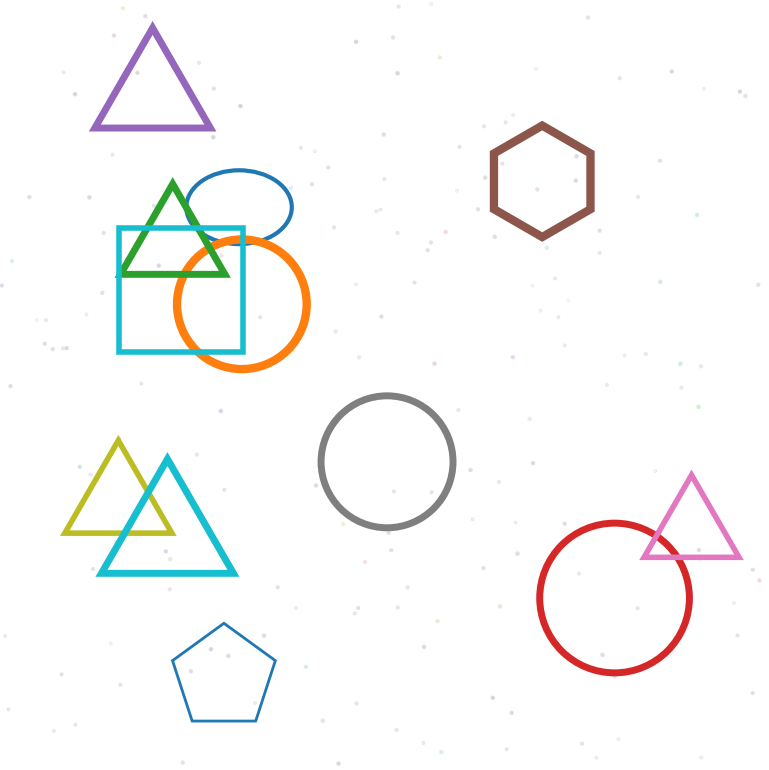[{"shape": "pentagon", "thickness": 1, "radius": 0.35, "center": [0.291, 0.12]}, {"shape": "oval", "thickness": 1.5, "radius": 0.34, "center": [0.31, 0.731]}, {"shape": "circle", "thickness": 3, "radius": 0.42, "center": [0.314, 0.605]}, {"shape": "triangle", "thickness": 2.5, "radius": 0.39, "center": [0.224, 0.683]}, {"shape": "circle", "thickness": 2.5, "radius": 0.49, "center": [0.798, 0.223]}, {"shape": "triangle", "thickness": 2.5, "radius": 0.43, "center": [0.198, 0.877]}, {"shape": "hexagon", "thickness": 3, "radius": 0.36, "center": [0.704, 0.765]}, {"shape": "triangle", "thickness": 2, "radius": 0.36, "center": [0.898, 0.312]}, {"shape": "circle", "thickness": 2.5, "radius": 0.43, "center": [0.503, 0.4]}, {"shape": "triangle", "thickness": 2, "radius": 0.4, "center": [0.154, 0.348]}, {"shape": "square", "thickness": 2, "radius": 0.4, "center": [0.236, 0.623]}, {"shape": "triangle", "thickness": 2.5, "radius": 0.49, "center": [0.217, 0.305]}]